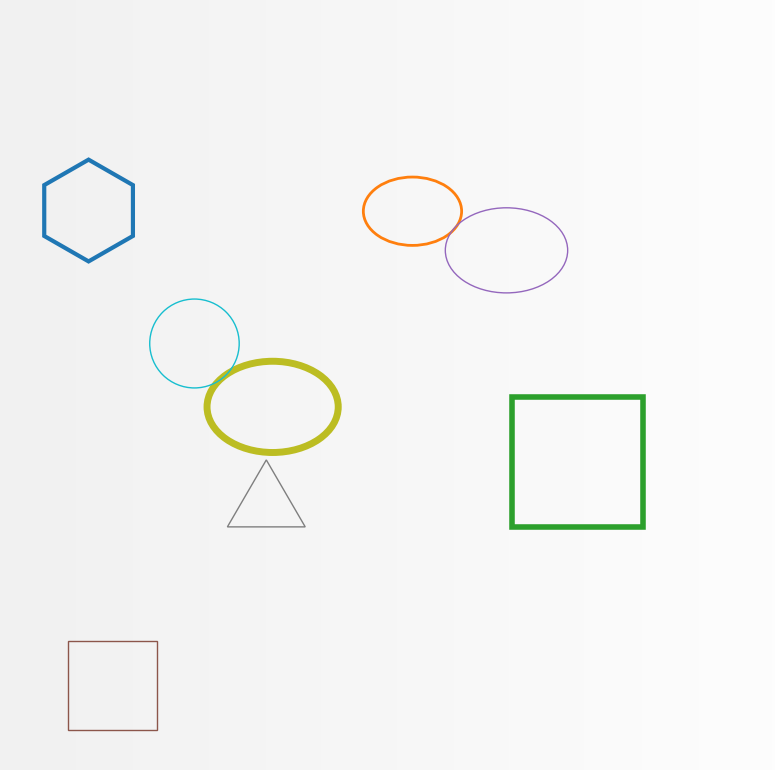[{"shape": "hexagon", "thickness": 1.5, "radius": 0.33, "center": [0.114, 0.727]}, {"shape": "oval", "thickness": 1, "radius": 0.32, "center": [0.532, 0.726]}, {"shape": "square", "thickness": 2, "radius": 0.42, "center": [0.745, 0.4]}, {"shape": "oval", "thickness": 0.5, "radius": 0.39, "center": [0.654, 0.675]}, {"shape": "square", "thickness": 0.5, "radius": 0.29, "center": [0.145, 0.11]}, {"shape": "triangle", "thickness": 0.5, "radius": 0.29, "center": [0.344, 0.345]}, {"shape": "oval", "thickness": 2.5, "radius": 0.42, "center": [0.352, 0.472]}, {"shape": "circle", "thickness": 0.5, "radius": 0.29, "center": [0.251, 0.554]}]